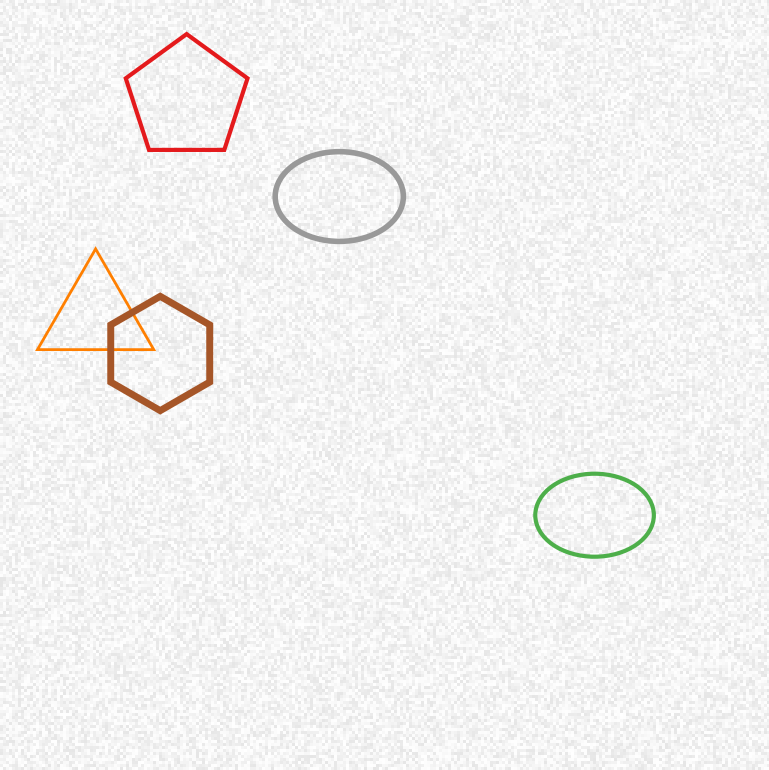[{"shape": "pentagon", "thickness": 1.5, "radius": 0.42, "center": [0.242, 0.873]}, {"shape": "oval", "thickness": 1.5, "radius": 0.38, "center": [0.772, 0.331]}, {"shape": "triangle", "thickness": 1, "radius": 0.44, "center": [0.124, 0.59]}, {"shape": "hexagon", "thickness": 2.5, "radius": 0.37, "center": [0.208, 0.541]}, {"shape": "oval", "thickness": 2, "radius": 0.42, "center": [0.441, 0.745]}]